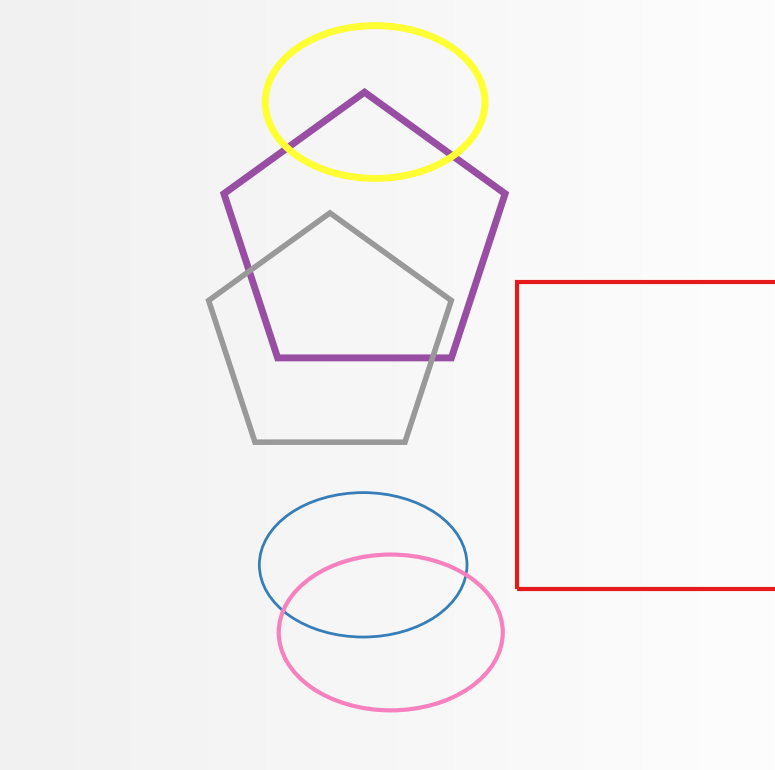[{"shape": "square", "thickness": 1.5, "radius": 1.0, "center": [0.867, 0.435]}, {"shape": "oval", "thickness": 1, "radius": 0.67, "center": [0.469, 0.266]}, {"shape": "pentagon", "thickness": 2.5, "radius": 0.95, "center": [0.47, 0.69]}, {"shape": "oval", "thickness": 2.5, "radius": 0.71, "center": [0.484, 0.868]}, {"shape": "oval", "thickness": 1.5, "radius": 0.72, "center": [0.504, 0.179]}, {"shape": "pentagon", "thickness": 2, "radius": 0.82, "center": [0.426, 0.559]}]